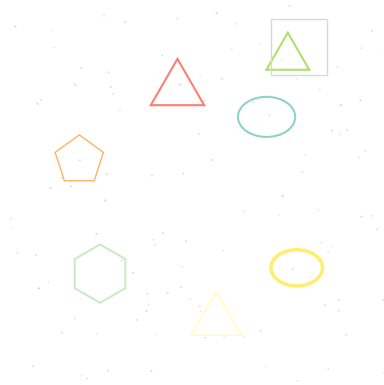[{"shape": "oval", "thickness": 1.5, "radius": 0.37, "center": [0.692, 0.696]}, {"shape": "triangle", "thickness": 1, "radius": 0.38, "center": [0.562, 0.167]}, {"shape": "triangle", "thickness": 1.5, "radius": 0.4, "center": [0.461, 0.767]}, {"shape": "pentagon", "thickness": 1, "radius": 0.33, "center": [0.206, 0.584]}, {"shape": "triangle", "thickness": 1.5, "radius": 0.32, "center": [0.748, 0.851]}, {"shape": "square", "thickness": 1, "radius": 0.36, "center": [0.776, 0.879]}, {"shape": "hexagon", "thickness": 1.5, "radius": 0.38, "center": [0.26, 0.289]}, {"shape": "oval", "thickness": 2.5, "radius": 0.33, "center": [0.771, 0.304]}]